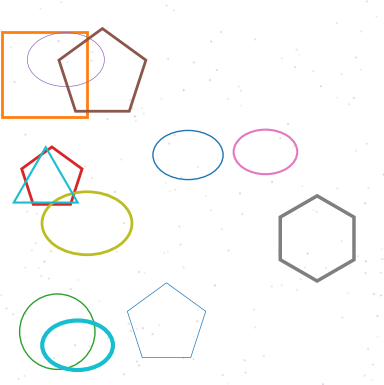[{"shape": "pentagon", "thickness": 0.5, "radius": 0.54, "center": [0.433, 0.158]}, {"shape": "oval", "thickness": 1, "radius": 0.46, "center": [0.488, 0.597]}, {"shape": "square", "thickness": 2, "radius": 0.55, "center": [0.116, 0.805]}, {"shape": "circle", "thickness": 1, "radius": 0.49, "center": [0.149, 0.138]}, {"shape": "pentagon", "thickness": 2, "radius": 0.41, "center": [0.135, 0.536]}, {"shape": "oval", "thickness": 0.5, "radius": 0.5, "center": [0.171, 0.845]}, {"shape": "pentagon", "thickness": 2, "radius": 0.59, "center": [0.266, 0.807]}, {"shape": "oval", "thickness": 1.5, "radius": 0.41, "center": [0.69, 0.605]}, {"shape": "hexagon", "thickness": 2.5, "radius": 0.55, "center": [0.824, 0.381]}, {"shape": "oval", "thickness": 2, "radius": 0.58, "center": [0.226, 0.42]}, {"shape": "oval", "thickness": 3, "radius": 0.46, "center": [0.202, 0.103]}, {"shape": "triangle", "thickness": 1.5, "radius": 0.48, "center": [0.119, 0.522]}]